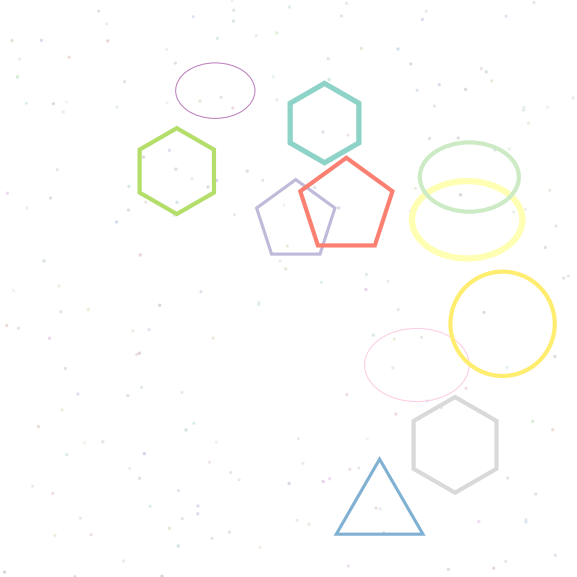[{"shape": "hexagon", "thickness": 2.5, "radius": 0.34, "center": [0.562, 0.786]}, {"shape": "oval", "thickness": 3, "radius": 0.48, "center": [0.809, 0.619]}, {"shape": "pentagon", "thickness": 1.5, "radius": 0.36, "center": [0.512, 0.617]}, {"shape": "pentagon", "thickness": 2, "radius": 0.42, "center": [0.6, 0.642]}, {"shape": "triangle", "thickness": 1.5, "radius": 0.43, "center": [0.657, 0.117]}, {"shape": "hexagon", "thickness": 2, "radius": 0.37, "center": [0.306, 0.703]}, {"shape": "oval", "thickness": 0.5, "radius": 0.45, "center": [0.722, 0.367]}, {"shape": "hexagon", "thickness": 2, "radius": 0.41, "center": [0.788, 0.229]}, {"shape": "oval", "thickness": 0.5, "radius": 0.34, "center": [0.373, 0.842]}, {"shape": "oval", "thickness": 2, "radius": 0.43, "center": [0.813, 0.693]}, {"shape": "circle", "thickness": 2, "radius": 0.45, "center": [0.87, 0.438]}]